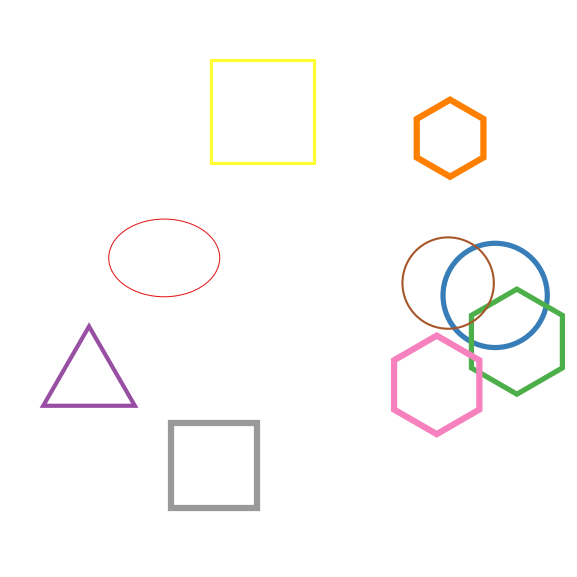[{"shape": "oval", "thickness": 0.5, "radius": 0.48, "center": [0.284, 0.553]}, {"shape": "circle", "thickness": 2.5, "radius": 0.45, "center": [0.857, 0.488]}, {"shape": "hexagon", "thickness": 2.5, "radius": 0.45, "center": [0.895, 0.408]}, {"shape": "triangle", "thickness": 2, "radius": 0.46, "center": [0.154, 0.342]}, {"shape": "hexagon", "thickness": 3, "radius": 0.33, "center": [0.779, 0.76]}, {"shape": "square", "thickness": 1.5, "radius": 0.44, "center": [0.455, 0.806]}, {"shape": "circle", "thickness": 1, "radius": 0.4, "center": [0.776, 0.509]}, {"shape": "hexagon", "thickness": 3, "radius": 0.43, "center": [0.756, 0.333]}, {"shape": "square", "thickness": 3, "radius": 0.37, "center": [0.37, 0.193]}]